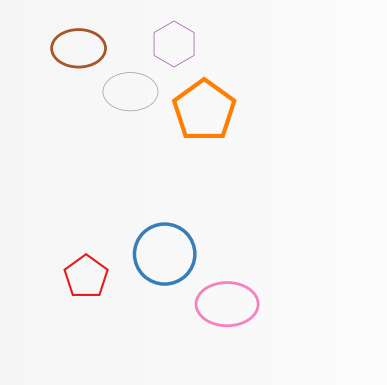[{"shape": "pentagon", "thickness": 1.5, "radius": 0.29, "center": [0.222, 0.281]}, {"shape": "circle", "thickness": 2.5, "radius": 0.39, "center": [0.425, 0.34]}, {"shape": "hexagon", "thickness": 0.5, "radius": 0.3, "center": [0.449, 0.886]}, {"shape": "pentagon", "thickness": 3, "radius": 0.41, "center": [0.527, 0.713]}, {"shape": "oval", "thickness": 2, "radius": 0.35, "center": [0.203, 0.874]}, {"shape": "oval", "thickness": 2, "radius": 0.4, "center": [0.586, 0.21]}, {"shape": "oval", "thickness": 0.5, "radius": 0.36, "center": [0.337, 0.762]}]